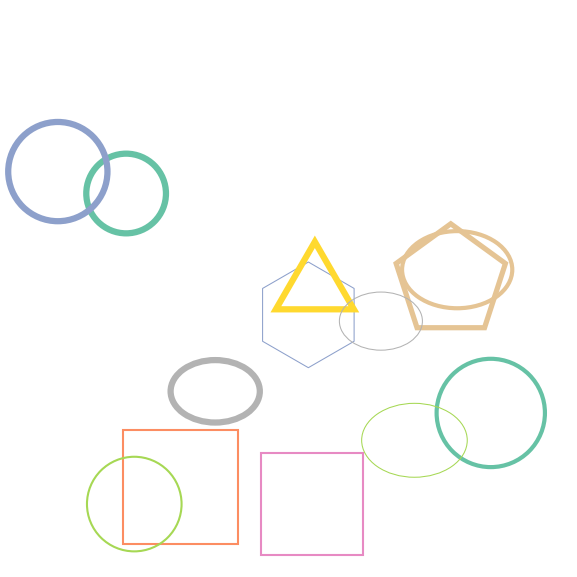[{"shape": "circle", "thickness": 3, "radius": 0.34, "center": [0.218, 0.664]}, {"shape": "circle", "thickness": 2, "radius": 0.47, "center": [0.85, 0.284]}, {"shape": "square", "thickness": 1, "radius": 0.49, "center": [0.313, 0.156]}, {"shape": "circle", "thickness": 3, "radius": 0.43, "center": [0.1, 0.702]}, {"shape": "hexagon", "thickness": 0.5, "radius": 0.46, "center": [0.534, 0.454]}, {"shape": "square", "thickness": 1, "radius": 0.44, "center": [0.541, 0.127]}, {"shape": "circle", "thickness": 1, "radius": 0.41, "center": [0.233, 0.126]}, {"shape": "oval", "thickness": 0.5, "radius": 0.46, "center": [0.718, 0.237]}, {"shape": "triangle", "thickness": 3, "radius": 0.39, "center": [0.545, 0.502]}, {"shape": "pentagon", "thickness": 2.5, "radius": 0.5, "center": [0.781, 0.512]}, {"shape": "oval", "thickness": 2, "radius": 0.48, "center": [0.792, 0.532]}, {"shape": "oval", "thickness": 0.5, "radius": 0.36, "center": [0.66, 0.443]}, {"shape": "oval", "thickness": 3, "radius": 0.39, "center": [0.373, 0.322]}]